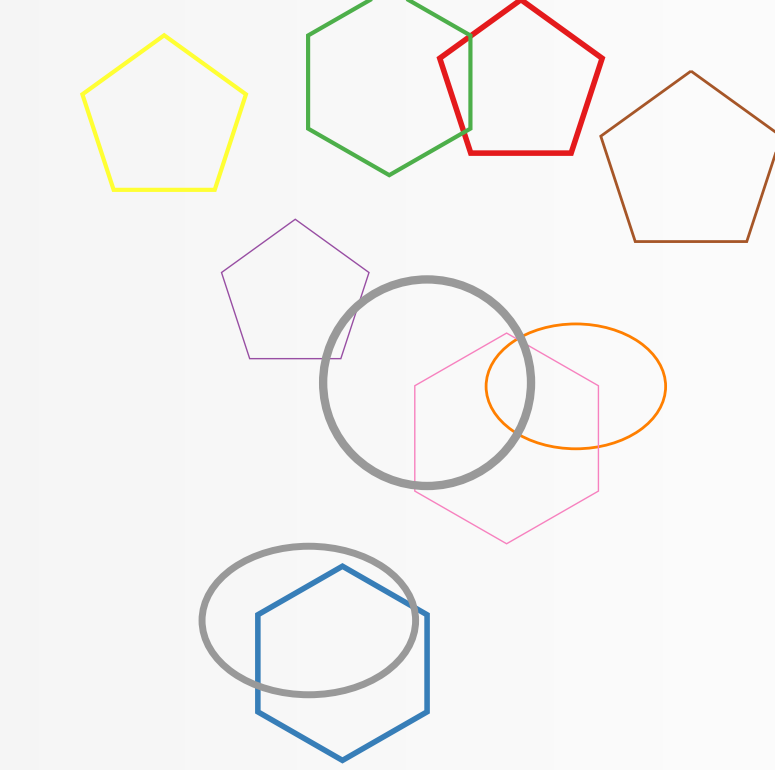[{"shape": "pentagon", "thickness": 2, "radius": 0.55, "center": [0.672, 0.89]}, {"shape": "hexagon", "thickness": 2, "radius": 0.63, "center": [0.442, 0.139]}, {"shape": "hexagon", "thickness": 1.5, "radius": 0.6, "center": [0.502, 0.893]}, {"shape": "pentagon", "thickness": 0.5, "radius": 0.5, "center": [0.381, 0.615]}, {"shape": "oval", "thickness": 1, "radius": 0.58, "center": [0.743, 0.498]}, {"shape": "pentagon", "thickness": 1.5, "radius": 0.55, "center": [0.212, 0.843]}, {"shape": "pentagon", "thickness": 1, "radius": 0.61, "center": [0.892, 0.785]}, {"shape": "hexagon", "thickness": 0.5, "radius": 0.68, "center": [0.654, 0.431]}, {"shape": "oval", "thickness": 2.5, "radius": 0.69, "center": [0.398, 0.194]}, {"shape": "circle", "thickness": 3, "radius": 0.67, "center": [0.551, 0.503]}]